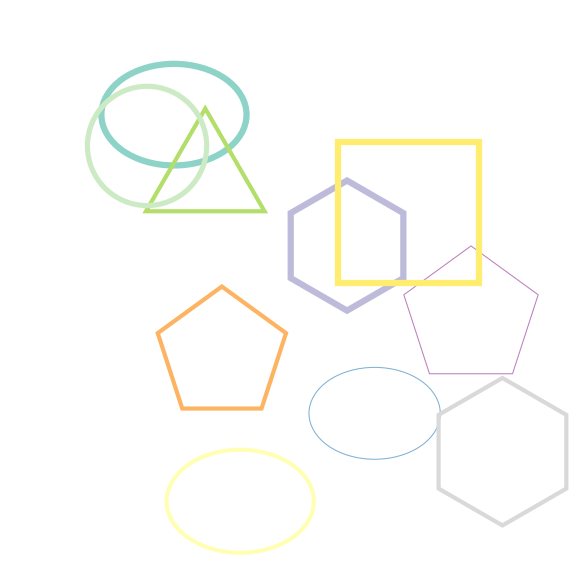[{"shape": "oval", "thickness": 3, "radius": 0.63, "center": [0.301, 0.801]}, {"shape": "oval", "thickness": 2, "radius": 0.64, "center": [0.416, 0.131]}, {"shape": "hexagon", "thickness": 3, "radius": 0.56, "center": [0.601, 0.574]}, {"shape": "oval", "thickness": 0.5, "radius": 0.57, "center": [0.649, 0.283]}, {"shape": "pentagon", "thickness": 2, "radius": 0.58, "center": [0.384, 0.386]}, {"shape": "triangle", "thickness": 2, "radius": 0.59, "center": [0.355, 0.693]}, {"shape": "hexagon", "thickness": 2, "radius": 0.64, "center": [0.87, 0.217]}, {"shape": "pentagon", "thickness": 0.5, "radius": 0.61, "center": [0.816, 0.451]}, {"shape": "circle", "thickness": 2.5, "radius": 0.52, "center": [0.255, 0.746]}, {"shape": "square", "thickness": 3, "radius": 0.61, "center": [0.707, 0.632]}]